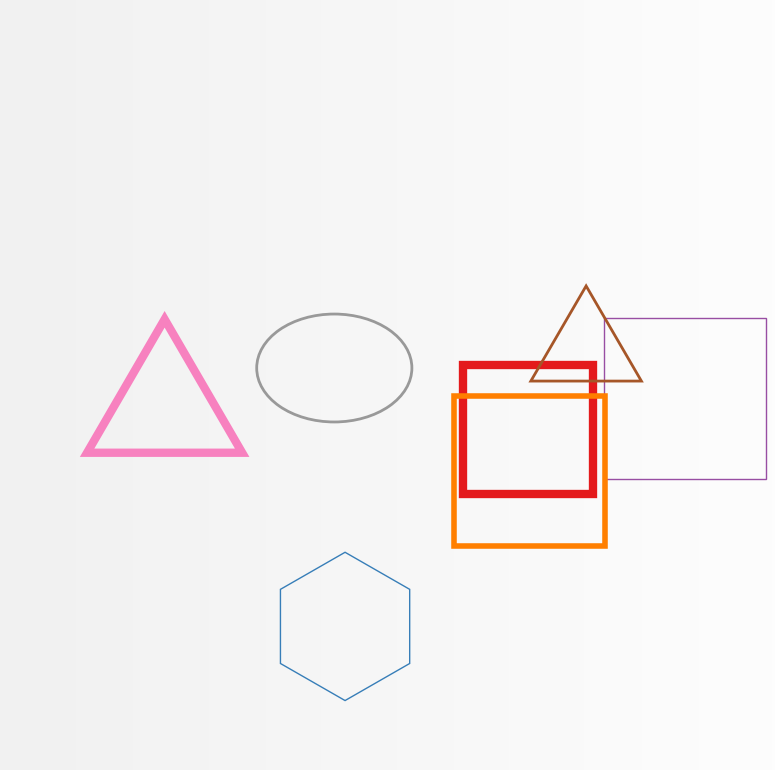[{"shape": "square", "thickness": 3, "radius": 0.42, "center": [0.681, 0.442]}, {"shape": "hexagon", "thickness": 0.5, "radius": 0.48, "center": [0.445, 0.186]}, {"shape": "square", "thickness": 0.5, "radius": 0.52, "center": [0.883, 0.483]}, {"shape": "square", "thickness": 2, "radius": 0.49, "center": [0.683, 0.389]}, {"shape": "triangle", "thickness": 1, "radius": 0.41, "center": [0.756, 0.546]}, {"shape": "triangle", "thickness": 3, "radius": 0.58, "center": [0.212, 0.47]}, {"shape": "oval", "thickness": 1, "radius": 0.5, "center": [0.431, 0.522]}]